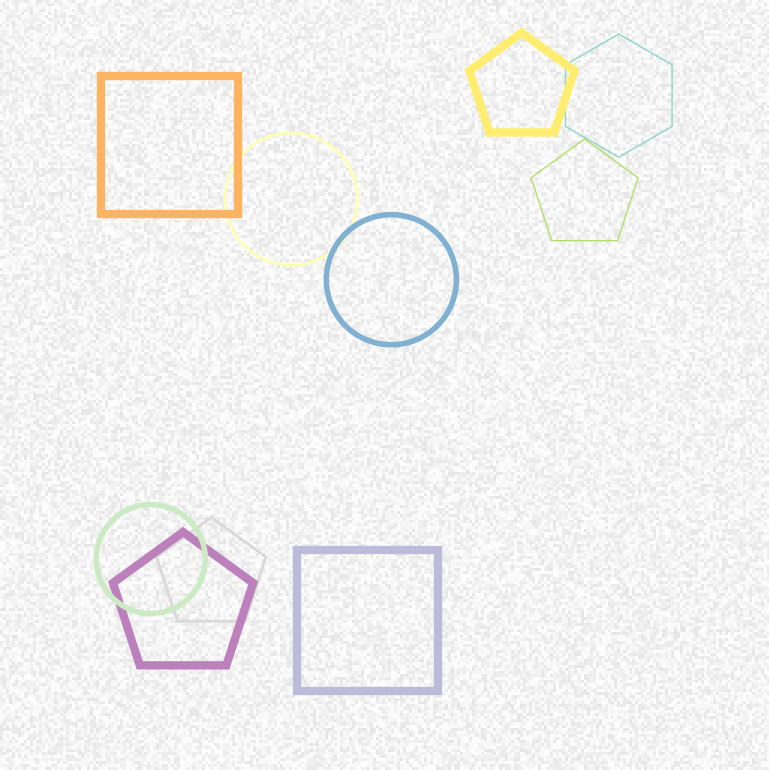[{"shape": "hexagon", "thickness": 0.5, "radius": 0.4, "center": [0.804, 0.876]}, {"shape": "circle", "thickness": 1, "radius": 0.43, "center": [0.378, 0.742]}, {"shape": "square", "thickness": 3, "radius": 0.46, "center": [0.478, 0.195]}, {"shape": "circle", "thickness": 2, "radius": 0.42, "center": [0.508, 0.637]}, {"shape": "square", "thickness": 3, "radius": 0.45, "center": [0.22, 0.812]}, {"shape": "pentagon", "thickness": 0.5, "radius": 0.37, "center": [0.759, 0.747]}, {"shape": "pentagon", "thickness": 1, "radius": 0.37, "center": [0.274, 0.254]}, {"shape": "pentagon", "thickness": 3, "radius": 0.48, "center": [0.238, 0.213]}, {"shape": "circle", "thickness": 2, "radius": 0.35, "center": [0.196, 0.274]}, {"shape": "pentagon", "thickness": 3, "radius": 0.36, "center": [0.678, 0.886]}]